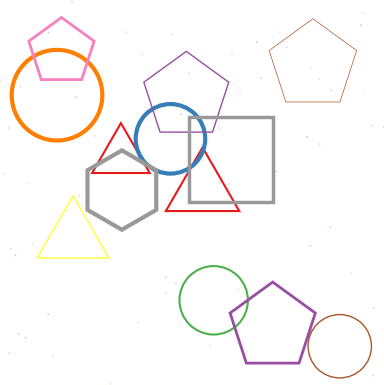[{"shape": "triangle", "thickness": 1.5, "radius": 0.43, "center": [0.314, 0.594]}, {"shape": "triangle", "thickness": 1.5, "radius": 0.55, "center": [0.526, 0.507]}, {"shape": "circle", "thickness": 3, "radius": 0.45, "center": [0.443, 0.639]}, {"shape": "circle", "thickness": 1.5, "radius": 0.44, "center": [0.555, 0.22]}, {"shape": "pentagon", "thickness": 2, "radius": 0.58, "center": [0.708, 0.151]}, {"shape": "pentagon", "thickness": 1, "radius": 0.58, "center": [0.484, 0.751]}, {"shape": "circle", "thickness": 3, "radius": 0.59, "center": [0.148, 0.753]}, {"shape": "triangle", "thickness": 1, "radius": 0.54, "center": [0.19, 0.384]}, {"shape": "pentagon", "thickness": 0.5, "radius": 0.6, "center": [0.813, 0.832]}, {"shape": "circle", "thickness": 1, "radius": 0.41, "center": [0.883, 0.101]}, {"shape": "pentagon", "thickness": 2, "radius": 0.45, "center": [0.16, 0.865]}, {"shape": "square", "thickness": 2.5, "radius": 0.55, "center": [0.6, 0.585]}, {"shape": "hexagon", "thickness": 3, "radius": 0.52, "center": [0.317, 0.506]}]